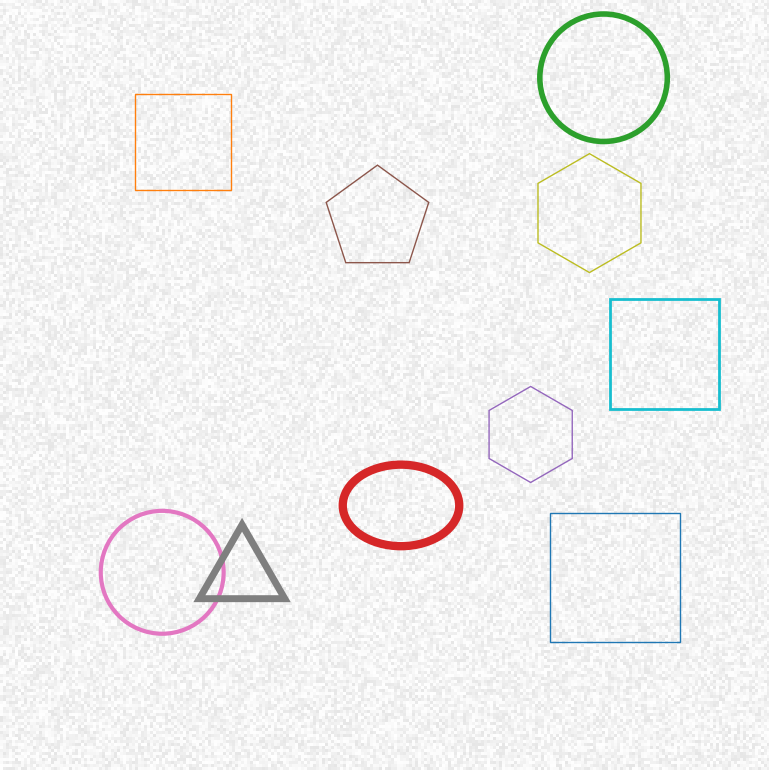[{"shape": "square", "thickness": 0.5, "radius": 0.42, "center": [0.799, 0.25]}, {"shape": "square", "thickness": 0.5, "radius": 0.31, "center": [0.238, 0.816]}, {"shape": "circle", "thickness": 2, "radius": 0.41, "center": [0.784, 0.899]}, {"shape": "oval", "thickness": 3, "radius": 0.38, "center": [0.521, 0.344]}, {"shape": "hexagon", "thickness": 0.5, "radius": 0.31, "center": [0.689, 0.436]}, {"shape": "pentagon", "thickness": 0.5, "radius": 0.35, "center": [0.49, 0.716]}, {"shape": "circle", "thickness": 1.5, "radius": 0.4, "center": [0.211, 0.257]}, {"shape": "triangle", "thickness": 2.5, "radius": 0.32, "center": [0.314, 0.255]}, {"shape": "hexagon", "thickness": 0.5, "radius": 0.39, "center": [0.766, 0.723]}, {"shape": "square", "thickness": 1, "radius": 0.35, "center": [0.863, 0.54]}]